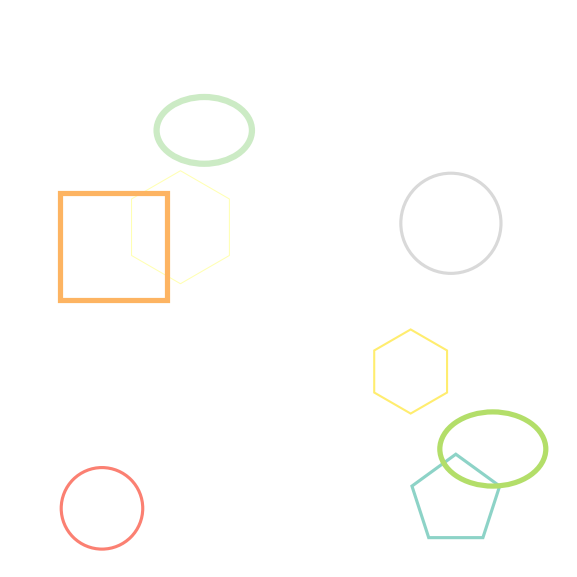[{"shape": "pentagon", "thickness": 1.5, "radius": 0.4, "center": [0.789, 0.133]}, {"shape": "hexagon", "thickness": 0.5, "radius": 0.49, "center": [0.312, 0.606]}, {"shape": "circle", "thickness": 1.5, "radius": 0.35, "center": [0.177, 0.119]}, {"shape": "square", "thickness": 2.5, "radius": 0.46, "center": [0.197, 0.572]}, {"shape": "oval", "thickness": 2.5, "radius": 0.46, "center": [0.853, 0.222]}, {"shape": "circle", "thickness": 1.5, "radius": 0.43, "center": [0.781, 0.612]}, {"shape": "oval", "thickness": 3, "radius": 0.41, "center": [0.354, 0.773]}, {"shape": "hexagon", "thickness": 1, "radius": 0.36, "center": [0.711, 0.356]}]